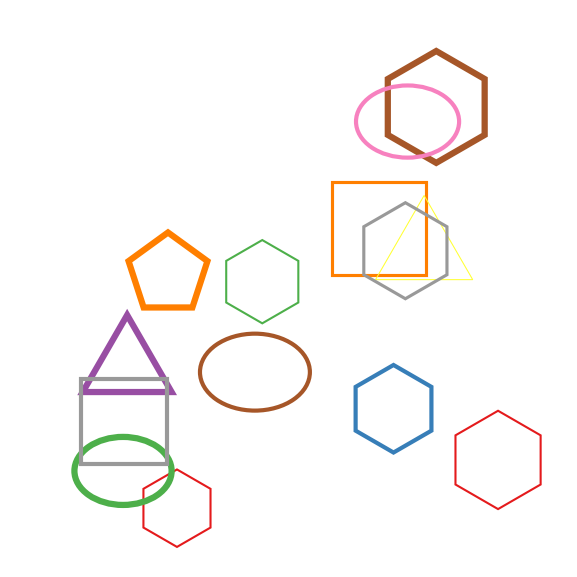[{"shape": "hexagon", "thickness": 1, "radius": 0.34, "center": [0.306, 0.119]}, {"shape": "hexagon", "thickness": 1, "radius": 0.43, "center": [0.862, 0.203]}, {"shape": "hexagon", "thickness": 2, "radius": 0.38, "center": [0.681, 0.291]}, {"shape": "hexagon", "thickness": 1, "radius": 0.36, "center": [0.454, 0.511]}, {"shape": "oval", "thickness": 3, "radius": 0.42, "center": [0.213, 0.184]}, {"shape": "triangle", "thickness": 3, "radius": 0.44, "center": [0.22, 0.365]}, {"shape": "square", "thickness": 1.5, "radius": 0.41, "center": [0.656, 0.603]}, {"shape": "pentagon", "thickness": 3, "radius": 0.36, "center": [0.291, 0.525]}, {"shape": "triangle", "thickness": 0.5, "radius": 0.49, "center": [0.734, 0.563]}, {"shape": "oval", "thickness": 2, "radius": 0.48, "center": [0.441, 0.355]}, {"shape": "hexagon", "thickness": 3, "radius": 0.48, "center": [0.755, 0.814]}, {"shape": "oval", "thickness": 2, "radius": 0.45, "center": [0.706, 0.789]}, {"shape": "square", "thickness": 2, "radius": 0.37, "center": [0.214, 0.269]}, {"shape": "hexagon", "thickness": 1.5, "radius": 0.42, "center": [0.702, 0.565]}]